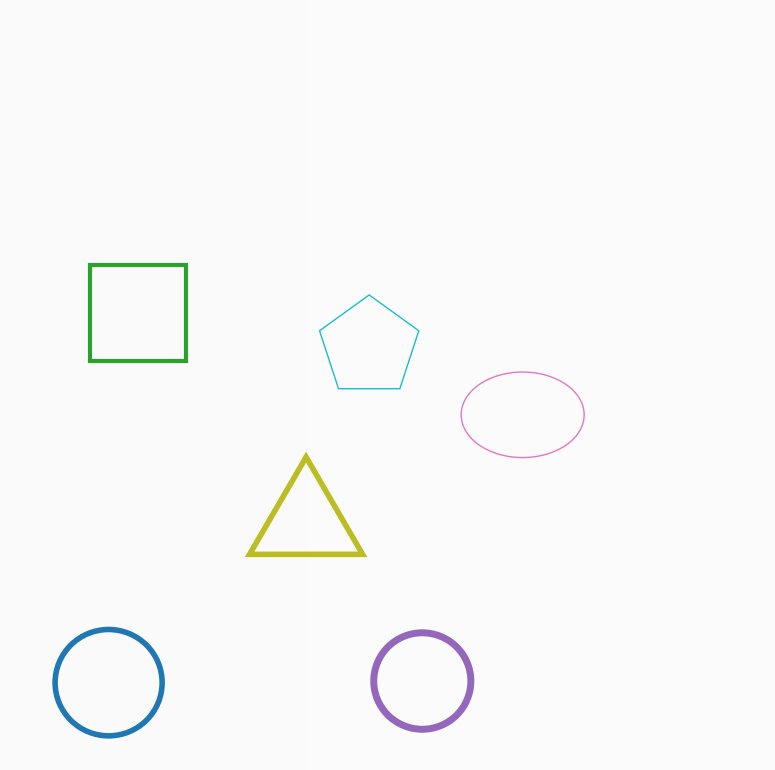[{"shape": "circle", "thickness": 2, "radius": 0.35, "center": [0.14, 0.113]}, {"shape": "square", "thickness": 1.5, "radius": 0.31, "center": [0.178, 0.593]}, {"shape": "circle", "thickness": 2.5, "radius": 0.31, "center": [0.545, 0.116]}, {"shape": "oval", "thickness": 0.5, "radius": 0.4, "center": [0.674, 0.461]}, {"shape": "triangle", "thickness": 2, "radius": 0.42, "center": [0.395, 0.322]}, {"shape": "pentagon", "thickness": 0.5, "radius": 0.34, "center": [0.476, 0.55]}]